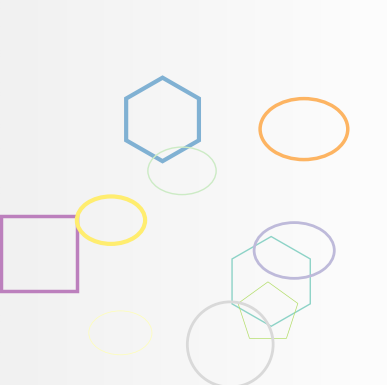[{"shape": "hexagon", "thickness": 1, "radius": 0.58, "center": [0.7, 0.269]}, {"shape": "oval", "thickness": 0.5, "radius": 0.41, "center": [0.311, 0.135]}, {"shape": "oval", "thickness": 2, "radius": 0.52, "center": [0.759, 0.349]}, {"shape": "hexagon", "thickness": 3, "radius": 0.54, "center": [0.419, 0.69]}, {"shape": "oval", "thickness": 2.5, "radius": 0.57, "center": [0.784, 0.665]}, {"shape": "pentagon", "thickness": 0.5, "radius": 0.41, "center": [0.691, 0.187]}, {"shape": "circle", "thickness": 2, "radius": 0.55, "center": [0.594, 0.105]}, {"shape": "square", "thickness": 2.5, "radius": 0.49, "center": [0.101, 0.341]}, {"shape": "oval", "thickness": 1, "radius": 0.44, "center": [0.47, 0.556]}, {"shape": "oval", "thickness": 3, "radius": 0.44, "center": [0.286, 0.428]}]